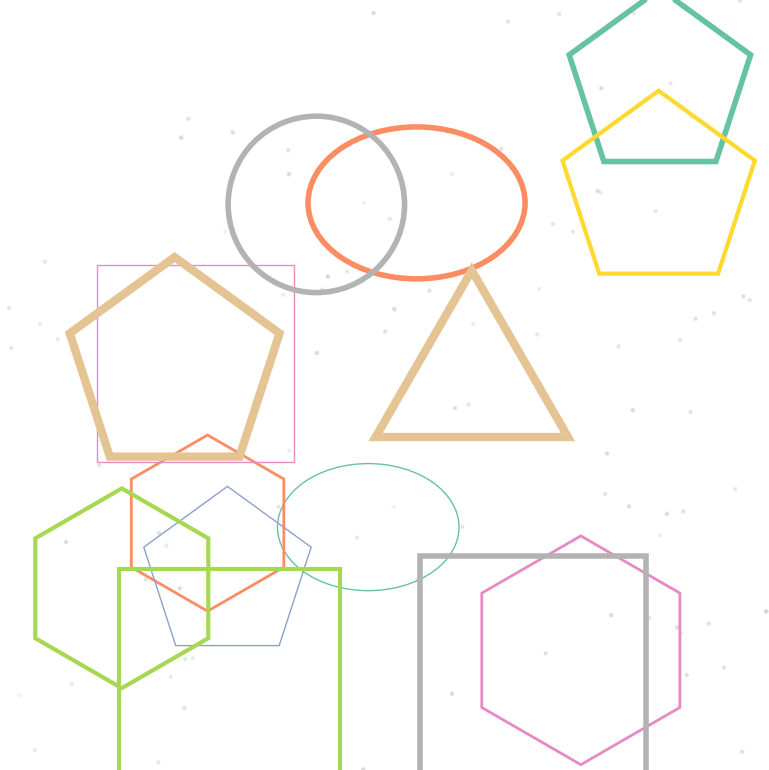[{"shape": "pentagon", "thickness": 2, "radius": 0.62, "center": [0.857, 0.89]}, {"shape": "oval", "thickness": 0.5, "radius": 0.59, "center": [0.478, 0.315]}, {"shape": "oval", "thickness": 2, "radius": 0.7, "center": [0.541, 0.737]}, {"shape": "hexagon", "thickness": 1, "radius": 0.57, "center": [0.27, 0.321]}, {"shape": "pentagon", "thickness": 0.5, "radius": 0.57, "center": [0.295, 0.254]}, {"shape": "square", "thickness": 0.5, "radius": 0.64, "center": [0.254, 0.528]}, {"shape": "hexagon", "thickness": 1, "radius": 0.74, "center": [0.754, 0.155]}, {"shape": "square", "thickness": 1.5, "radius": 0.72, "center": [0.298, 0.117]}, {"shape": "hexagon", "thickness": 1.5, "radius": 0.65, "center": [0.158, 0.236]}, {"shape": "pentagon", "thickness": 1.5, "radius": 0.66, "center": [0.855, 0.751]}, {"shape": "triangle", "thickness": 3, "radius": 0.72, "center": [0.613, 0.505]}, {"shape": "pentagon", "thickness": 3, "radius": 0.72, "center": [0.227, 0.523]}, {"shape": "square", "thickness": 2, "radius": 0.73, "center": [0.692, 0.131]}, {"shape": "circle", "thickness": 2, "radius": 0.57, "center": [0.411, 0.735]}]